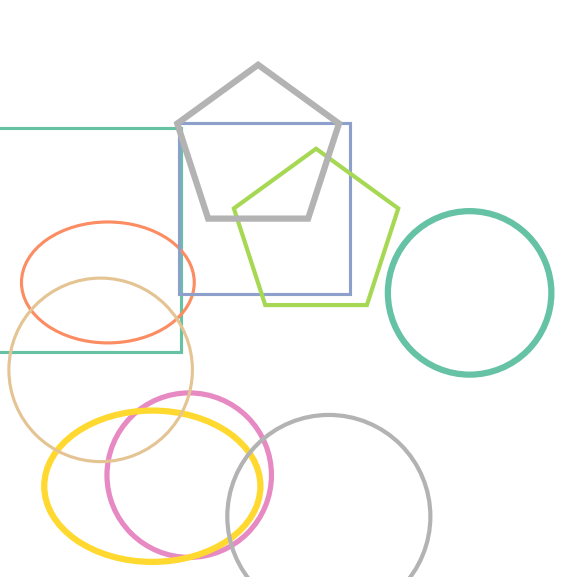[{"shape": "circle", "thickness": 3, "radius": 0.71, "center": [0.813, 0.492]}, {"shape": "square", "thickness": 1.5, "radius": 0.97, "center": [0.12, 0.583]}, {"shape": "oval", "thickness": 1.5, "radius": 0.75, "center": [0.187, 0.51]}, {"shape": "square", "thickness": 1.5, "radius": 0.74, "center": [0.458, 0.638]}, {"shape": "circle", "thickness": 2.5, "radius": 0.71, "center": [0.328, 0.176]}, {"shape": "pentagon", "thickness": 2, "radius": 0.75, "center": [0.547, 0.592]}, {"shape": "oval", "thickness": 3, "radius": 0.94, "center": [0.264, 0.157]}, {"shape": "circle", "thickness": 1.5, "radius": 0.79, "center": [0.174, 0.359]}, {"shape": "pentagon", "thickness": 3, "radius": 0.74, "center": [0.447, 0.74]}, {"shape": "circle", "thickness": 2, "radius": 0.88, "center": [0.569, 0.105]}]